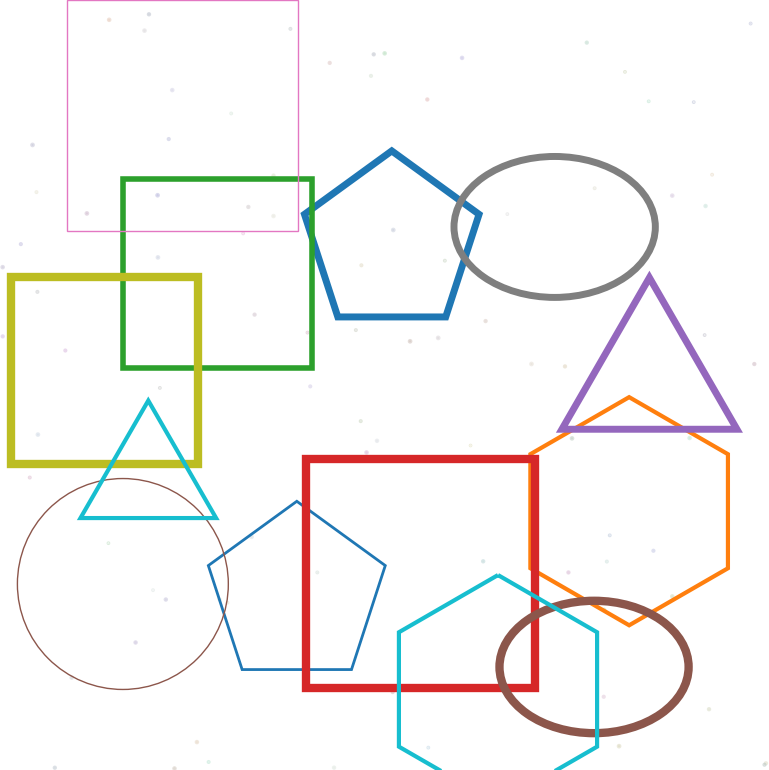[{"shape": "pentagon", "thickness": 2.5, "radius": 0.6, "center": [0.509, 0.685]}, {"shape": "pentagon", "thickness": 1, "radius": 0.6, "center": [0.385, 0.228]}, {"shape": "hexagon", "thickness": 1.5, "radius": 0.74, "center": [0.817, 0.336]}, {"shape": "square", "thickness": 2, "radius": 0.61, "center": [0.283, 0.645]}, {"shape": "square", "thickness": 3, "radius": 0.74, "center": [0.546, 0.255]}, {"shape": "triangle", "thickness": 2.5, "radius": 0.66, "center": [0.843, 0.508]}, {"shape": "oval", "thickness": 3, "radius": 0.61, "center": [0.771, 0.134]}, {"shape": "circle", "thickness": 0.5, "radius": 0.68, "center": [0.16, 0.242]}, {"shape": "square", "thickness": 0.5, "radius": 0.75, "center": [0.237, 0.85]}, {"shape": "oval", "thickness": 2.5, "radius": 0.65, "center": [0.72, 0.705]}, {"shape": "square", "thickness": 3, "radius": 0.61, "center": [0.136, 0.519]}, {"shape": "triangle", "thickness": 1.5, "radius": 0.51, "center": [0.193, 0.378]}, {"shape": "hexagon", "thickness": 1.5, "radius": 0.74, "center": [0.647, 0.105]}]